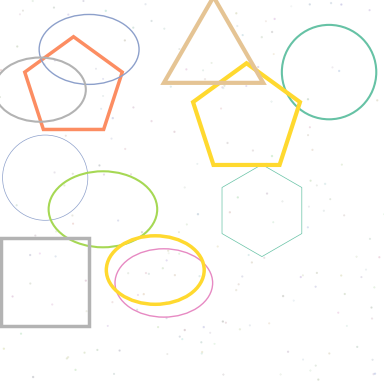[{"shape": "hexagon", "thickness": 0.5, "radius": 0.6, "center": [0.68, 0.453]}, {"shape": "circle", "thickness": 1.5, "radius": 0.61, "center": [0.855, 0.813]}, {"shape": "pentagon", "thickness": 2.5, "radius": 0.67, "center": [0.191, 0.771]}, {"shape": "oval", "thickness": 1, "radius": 0.65, "center": [0.231, 0.872]}, {"shape": "circle", "thickness": 0.5, "radius": 0.55, "center": [0.117, 0.538]}, {"shape": "oval", "thickness": 1, "radius": 0.63, "center": [0.426, 0.265]}, {"shape": "oval", "thickness": 1.5, "radius": 0.71, "center": [0.267, 0.456]}, {"shape": "oval", "thickness": 2.5, "radius": 0.64, "center": [0.403, 0.299]}, {"shape": "pentagon", "thickness": 3, "radius": 0.73, "center": [0.64, 0.69]}, {"shape": "triangle", "thickness": 3, "radius": 0.74, "center": [0.555, 0.859]}, {"shape": "oval", "thickness": 1.5, "radius": 0.6, "center": [0.104, 0.767]}, {"shape": "square", "thickness": 2.5, "radius": 0.57, "center": [0.117, 0.266]}]